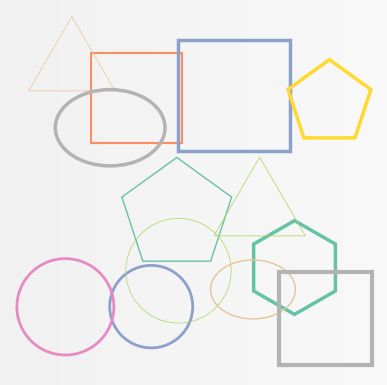[{"shape": "hexagon", "thickness": 2.5, "radius": 0.61, "center": [0.76, 0.305]}, {"shape": "pentagon", "thickness": 1, "radius": 0.74, "center": [0.456, 0.442]}, {"shape": "square", "thickness": 1.5, "radius": 0.59, "center": [0.352, 0.746]}, {"shape": "circle", "thickness": 2, "radius": 0.54, "center": [0.39, 0.204]}, {"shape": "square", "thickness": 2.5, "radius": 0.72, "center": [0.604, 0.752]}, {"shape": "circle", "thickness": 2, "radius": 0.63, "center": [0.169, 0.203]}, {"shape": "circle", "thickness": 0.5, "radius": 0.68, "center": [0.461, 0.297]}, {"shape": "triangle", "thickness": 0.5, "radius": 0.68, "center": [0.67, 0.455]}, {"shape": "pentagon", "thickness": 2.5, "radius": 0.56, "center": [0.85, 0.733]}, {"shape": "triangle", "thickness": 0.5, "radius": 0.64, "center": [0.185, 0.828]}, {"shape": "oval", "thickness": 1, "radius": 0.55, "center": [0.653, 0.248]}, {"shape": "square", "thickness": 3, "radius": 0.6, "center": [0.839, 0.174]}, {"shape": "oval", "thickness": 2.5, "radius": 0.71, "center": [0.284, 0.668]}]